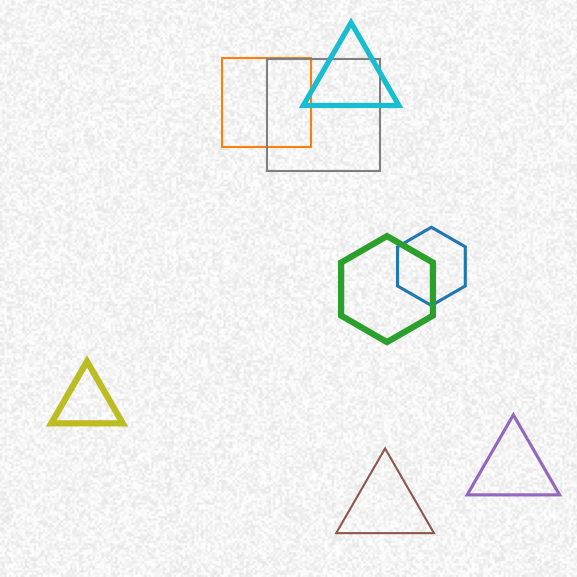[{"shape": "hexagon", "thickness": 1.5, "radius": 0.34, "center": [0.747, 0.538]}, {"shape": "square", "thickness": 1, "radius": 0.39, "center": [0.461, 0.821]}, {"shape": "hexagon", "thickness": 3, "radius": 0.46, "center": [0.67, 0.499]}, {"shape": "triangle", "thickness": 1.5, "radius": 0.46, "center": [0.889, 0.188]}, {"shape": "triangle", "thickness": 1, "radius": 0.49, "center": [0.667, 0.125]}, {"shape": "square", "thickness": 1, "radius": 0.49, "center": [0.56, 0.8]}, {"shape": "triangle", "thickness": 3, "radius": 0.36, "center": [0.151, 0.302]}, {"shape": "triangle", "thickness": 2.5, "radius": 0.48, "center": [0.608, 0.864]}]